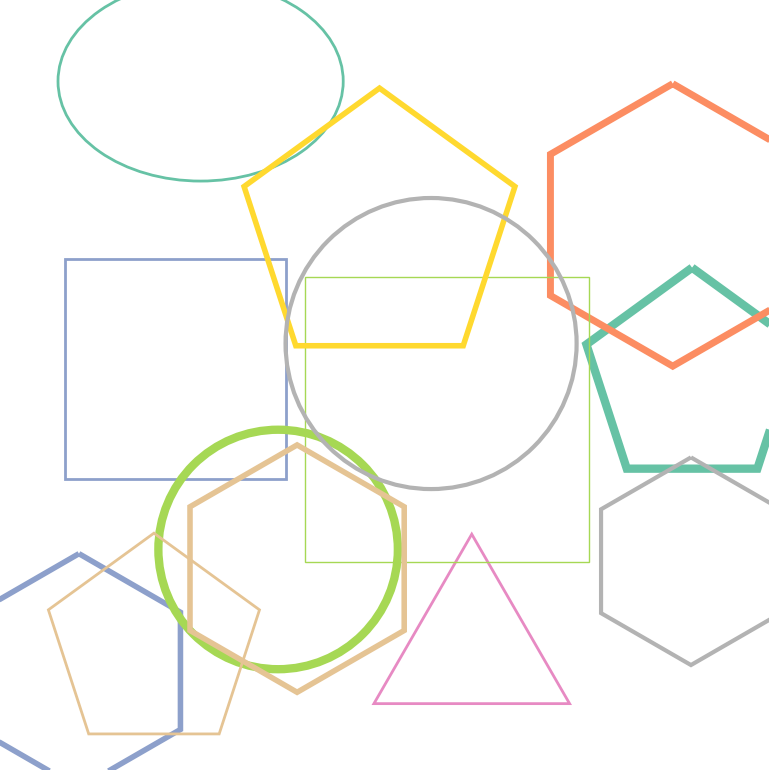[{"shape": "pentagon", "thickness": 3, "radius": 0.72, "center": [0.899, 0.508]}, {"shape": "oval", "thickness": 1, "radius": 0.93, "center": [0.261, 0.894]}, {"shape": "hexagon", "thickness": 2.5, "radius": 0.92, "center": [0.874, 0.708]}, {"shape": "hexagon", "thickness": 2, "radius": 0.76, "center": [0.103, 0.129]}, {"shape": "square", "thickness": 1, "radius": 0.72, "center": [0.228, 0.521]}, {"shape": "triangle", "thickness": 1, "radius": 0.73, "center": [0.613, 0.16]}, {"shape": "square", "thickness": 0.5, "radius": 0.92, "center": [0.581, 0.455]}, {"shape": "circle", "thickness": 3, "radius": 0.78, "center": [0.361, 0.286]}, {"shape": "pentagon", "thickness": 2, "radius": 0.92, "center": [0.493, 0.701]}, {"shape": "hexagon", "thickness": 2, "radius": 0.8, "center": [0.386, 0.262]}, {"shape": "pentagon", "thickness": 1, "radius": 0.72, "center": [0.2, 0.163]}, {"shape": "hexagon", "thickness": 1.5, "radius": 0.67, "center": [0.897, 0.271]}, {"shape": "circle", "thickness": 1.5, "radius": 0.95, "center": [0.56, 0.554]}]